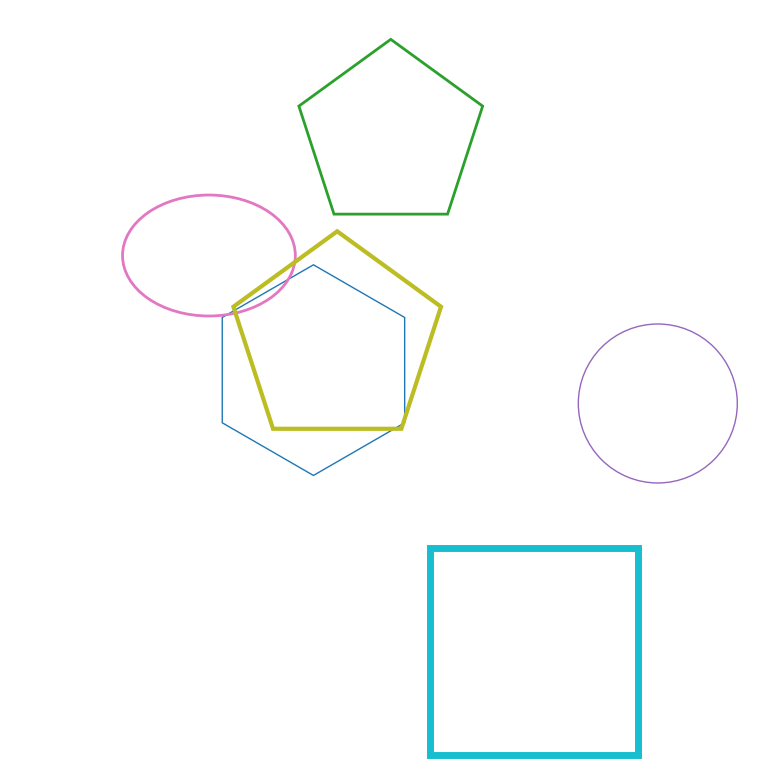[{"shape": "hexagon", "thickness": 0.5, "radius": 0.68, "center": [0.407, 0.519]}, {"shape": "pentagon", "thickness": 1, "radius": 0.63, "center": [0.507, 0.823]}, {"shape": "circle", "thickness": 0.5, "radius": 0.52, "center": [0.854, 0.476]}, {"shape": "oval", "thickness": 1, "radius": 0.56, "center": [0.271, 0.668]}, {"shape": "pentagon", "thickness": 1.5, "radius": 0.71, "center": [0.438, 0.558]}, {"shape": "square", "thickness": 2.5, "radius": 0.67, "center": [0.694, 0.154]}]